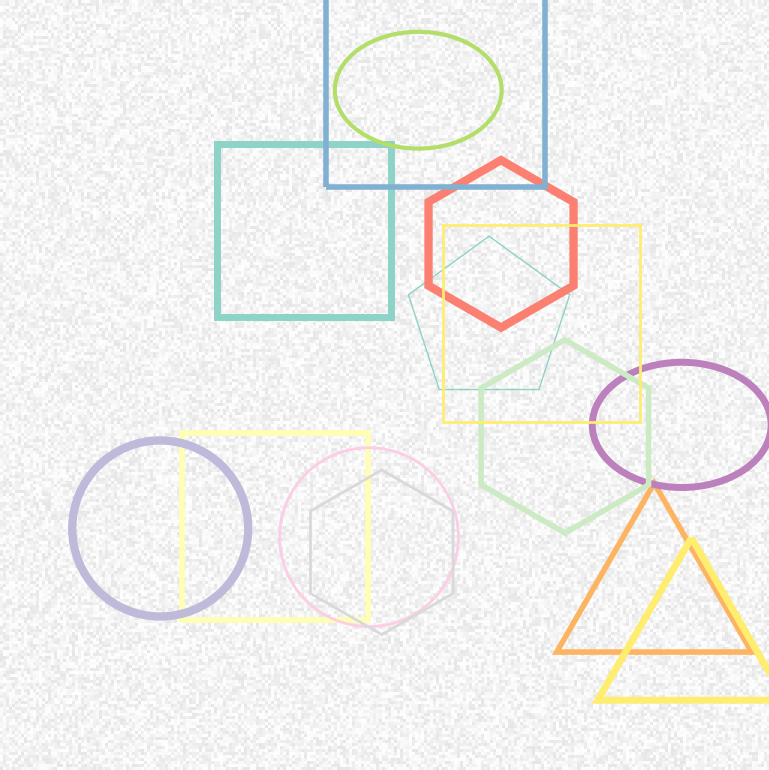[{"shape": "pentagon", "thickness": 0.5, "radius": 0.55, "center": [0.635, 0.583]}, {"shape": "square", "thickness": 2.5, "radius": 0.56, "center": [0.395, 0.701]}, {"shape": "square", "thickness": 2, "radius": 0.61, "center": [0.357, 0.316]}, {"shape": "circle", "thickness": 3, "radius": 0.57, "center": [0.208, 0.314]}, {"shape": "hexagon", "thickness": 3, "radius": 0.54, "center": [0.651, 0.683]}, {"shape": "square", "thickness": 2, "radius": 0.71, "center": [0.566, 0.899]}, {"shape": "triangle", "thickness": 2, "radius": 0.73, "center": [0.85, 0.226]}, {"shape": "oval", "thickness": 1.5, "radius": 0.54, "center": [0.543, 0.883]}, {"shape": "circle", "thickness": 1, "radius": 0.58, "center": [0.479, 0.302]}, {"shape": "hexagon", "thickness": 1, "radius": 0.53, "center": [0.496, 0.283]}, {"shape": "oval", "thickness": 2.5, "radius": 0.58, "center": [0.885, 0.448]}, {"shape": "hexagon", "thickness": 2, "radius": 0.63, "center": [0.734, 0.433]}, {"shape": "square", "thickness": 1, "radius": 0.64, "center": [0.703, 0.58]}, {"shape": "triangle", "thickness": 2.5, "radius": 0.7, "center": [0.898, 0.161]}]